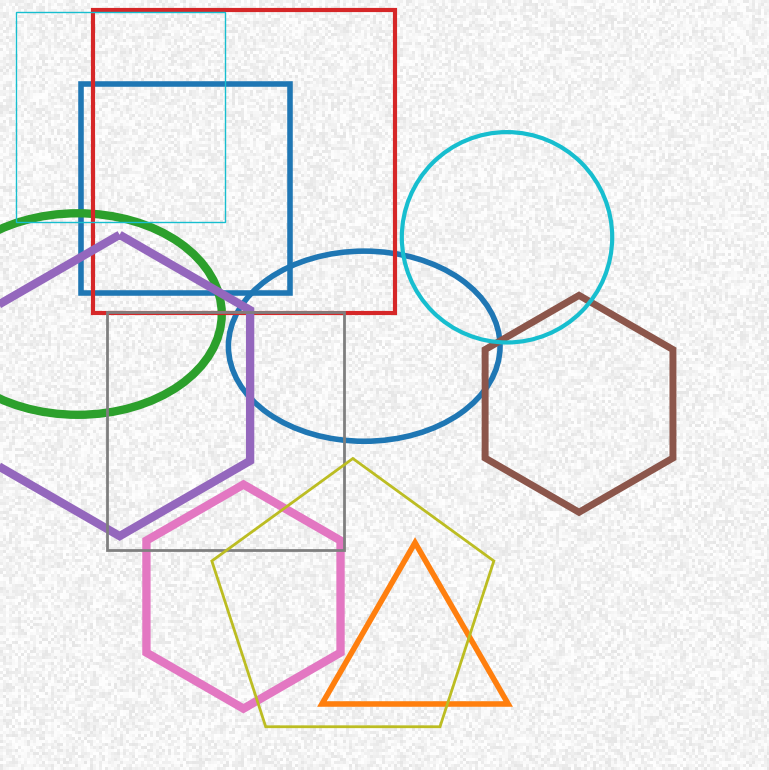[{"shape": "oval", "thickness": 2, "radius": 0.88, "center": [0.473, 0.55]}, {"shape": "square", "thickness": 2, "radius": 0.68, "center": [0.241, 0.755]}, {"shape": "triangle", "thickness": 2, "radius": 0.7, "center": [0.539, 0.156]}, {"shape": "oval", "thickness": 3, "radius": 0.93, "center": [0.101, 0.592]}, {"shape": "square", "thickness": 1.5, "radius": 0.98, "center": [0.317, 0.791]}, {"shape": "hexagon", "thickness": 3, "radius": 0.98, "center": [0.155, 0.499]}, {"shape": "hexagon", "thickness": 2.5, "radius": 0.7, "center": [0.752, 0.476]}, {"shape": "hexagon", "thickness": 3, "radius": 0.73, "center": [0.316, 0.225]}, {"shape": "square", "thickness": 1, "radius": 0.77, "center": [0.293, 0.441]}, {"shape": "pentagon", "thickness": 1, "radius": 0.96, "center": [0.458, 0.212]}, {"shape": "square", "thickness": 0.5, "radius": 0.68, "center": [0.157, 0.848]}, {"shape": "circle", "thickness": 1.5, "radius": 0.68, "center": [0.658, 0.692]}]